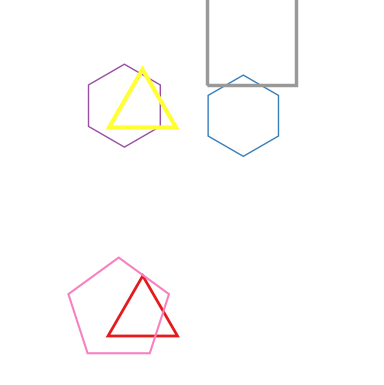[{"shape": "triangle", "thickness": 2, "radius": 0.52, "center": [0.371, 0.179]}, {"shape": "hexagon", "thickness": 1, "radius": 0.53, "center": [0.632, 0.699]}, {"shape": "hexagon", "thickness": 1, "radius": 0.54, "center": [0.323, 0.726]}, {"shape": "triangle", "thickness": 3, "radius": 0.5, "center": [0.37, 0.719]}, {"shape": "pentagon", "thickness": 1.5, "radius": 0.69, "center": [0.308, 0.194]}, {"shape": "square", "thickness": 2.5, "radius": 0.58, "center": [0.653, 0.894]}]